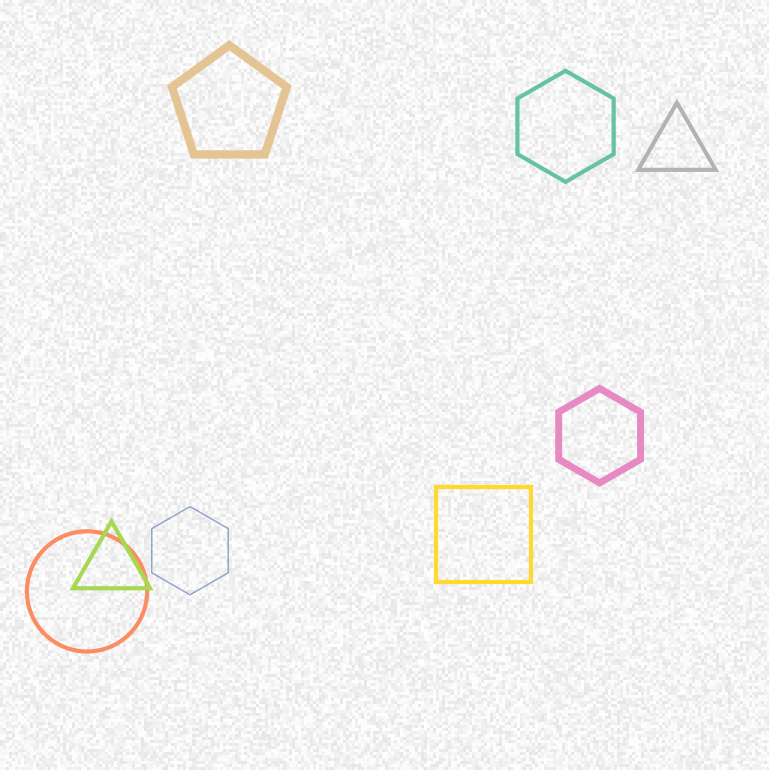[{"shape": "hexagon", "thickness": 1.5, "radius": 0.36, "center": [0.734, 0.836]}, {"shape": "circle", "thickness": 1.5, "radius": 0.39, "center": [0.113, 0.232]}, {"shape": "hexagon", "thickness": 0.5, "radius": 0.29, "center": [0.247, 0.285]}, {"shape": "hexagon", "thickness": 2.5, "radius": 0.31, "center": [0.779, 0.434]}, {"shape": "triangle", "thickness": 1.5, "radius": 0.29, "center": [0.145, 0.265]}, {"shape": "square", "thickness": 1.5, "radius": 0.31, "center": [0.628, 0.306]}, {"shape": "pentagon", "thickness": 3, "radius": 0.39, "center": [0.298, 0.863]}, {"shape": "triangle", "thickness": 1.5, "radius": 0.29, "center": [0.879, 0.809]}]